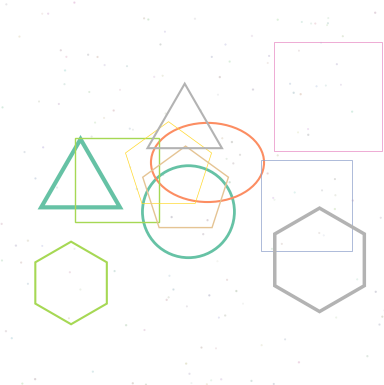[{"shape": "circle", "thickness": 2, "radius": 0.6, "center": [0.489, 0.45]}, {"shape": "triangle", "thickness": 3, "radius": 0.59, "center": [0.209, 0.521]}, {"shape": "oval", "thickness": 1.5, "radius": 0.73, "center": [0.539, 0.578]}, {"shape": "square", "thickness": 0.5, "radius": 0.59, "center": [0.797, 0.466]}, {"shape": "square", "thickness": 0.5, "radius": 0.7, "center": [0.851, 0.749]}, {"shape": "hexagon", "thickness": 1.5, "radius": 0.54, "center": [0.185, 0.265]}, {"shape": "square", "thickness": 1, "radius": 0.55, "center": [0.303, 0.532]}, {"shape": "pentagon", "thickness": 0.5, "radius": 0.59, "center": [0.438, 0.566]}, {"shape": "pentagon", "thickness": 1, "radius": 0.58, "center": [0.482, 0.504]}, {"shape": "triangle", "thickness": 1.5, "radius": 0.56, "center": [0.48, 0.671]}, {"shape": "hexagon", "thickness": 2.5, "radius": 0.67, "center": [0.83, 0.325]}]